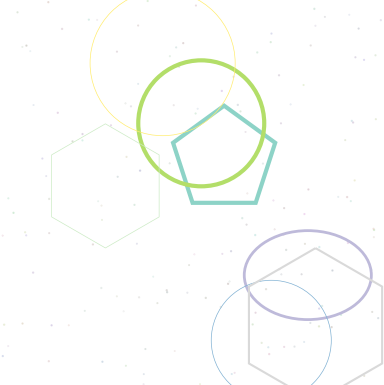[{"shape": "pentagon", "thickness": 3, "radius": 0.7, "center": [0.582, 0.586]}, {"shape": "oval", "thickness": 2, "radius": 0.83, "center": [0.799, 0.285]}, {"shape": "circle", "thickness": 0.5, "radius": 0.78, "center": [0.705, 0.116]}, {"shape": "circle", "thickness": 3, "radius": 0.82, "center": [0.523, 0.68]}, {"shape": "hexagon", "thickness": 1.5, "radius": 1.0, "center": [0.82, 0.156]}, {"shape": "hexagon", "thickness": 0.5, "radius": 0.81, "center": [0.274, 0.517]}, {"shape": "circle", "thickness": 0.5, "radius": 0.94, "center": [0.422, 0.836]}]